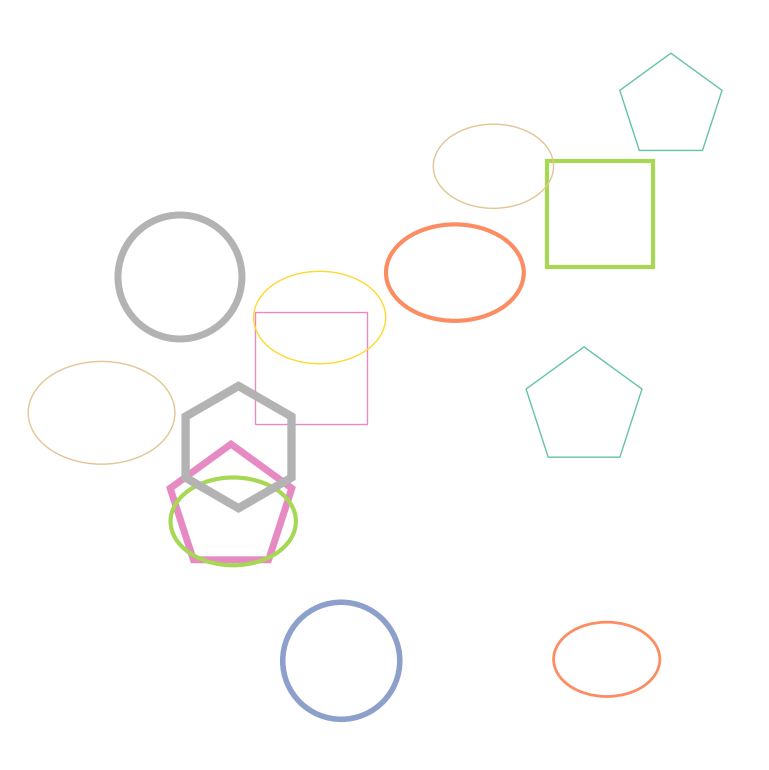[{"shape": "pentagon", "thickness": 0.5, "radius": 0.35, "center": [0.871, 0.861]}, {"shape": "pentagon", "thickness": 0.5, "radius": 0.4, "center": [0.758, 0.47]}, {"shape": "oval", "thickness": 1, "radius": 0.34, "center": [0.788, 0.144]}, {"shape": "oval", "thickness": 1.5, "radius": 0.45, "center": [0.591, 0.646]}, {"shape": "circle", "thickness": 2, "radius": 0.38, "center": [0.443, 0.142]}, {"shape": "square", "thickness": 0.5, "radius": 0.36, "center": [0.404, 0.522]}, {"shape": "pentagon", "thickness": 2.5, "radius": 0.42, "center": [0.3, 0.34]}, {"shape": "square", "thickness": 1.5, "radius": 0.34, "center": [0.779, 0.722]}, {"shape": "oval", "thickness": 1.5, "radius": 0.41, "center": [0.303, 0.323]}, {"shape": "oval", "thickness": 0.5, "radius": 0.43, "center": [0.415, 0.588]}, {"shape": "oval", "thickness": 0.5, "radius": 0.48, "center": [0.132, 0.464]}, {"shape": "oval", "thickness": 0.5, "radius": 0.39, "center": [0.641, 0.784]}, {"shape": "circle", "thickness": 2.5, "radius": 0.4, "center": [0.234, 0.64]}, {"shape": "hexagon", "thickness": 3, "radius": 0.4, "center": [0.31, 0.419]}]